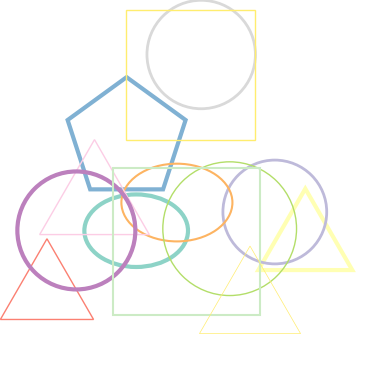[{"shape": "oval", "thickness": 3, "radius": 0.67, "center": [0.354, 0.401]}, {"shape": "triangle", "thickness": 3, "radius": 0.7, "center": [0.793, 0.369]}, {"shape": "circle", "thickness": 2, "radius": 0.67, "center": [0.714, 0.449]}, {"shape": "triangle", "thickness": 1, "radius": 0.7, "center": [0.122, 0.24]}, {"shape": "pentagon", "thickness": 3, "radius": 0.81, "center": [0.329, 0.638]}, {"shape": "oval", "thickness": 1.5, "radius": 0.72, "center": [0.46, 0.474]}, {"shape": "circle", "thickness": 1, "radius": 0.87, "center": [0.597, 0.406]}, {"shape": "triangle", "thickness": 1, "radius": 0.82, "center": [0.245, 0.473]}, {"shape": "circle", "thickness": 2, "radius": 0.7, "center": [0.523, 0.858]}, {"shape": "circle", "thickness": 3, "radius": 0.77, "center": [0.198, 0.401]}, {"shape": "square", "thickness": 1.5, "radius": 0.95, "center": [0.484, 0.373]}, {"shape": "triangle", "thickness": 0.5, "radius": 0.76, "center": [0.649, 0.209]}, {"shape": "square", "thickness": 1, "radius": 0.84, "center": [0.494, 0.805]}]